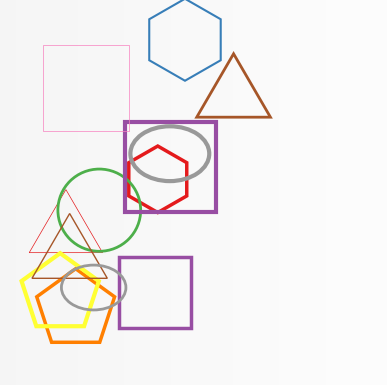[{"shape": "triangle", "thickness": 0.5, "radius": 0.55, "center": [0.17, 0.398]}, {"shape": "hexagon", "thickness": 2.5, "radius": 0.43, "center": [0.407, 0.534]}, {"shape": "hexagon", "thickness": 1.5, "radius": 0.53, "center": [0.477, 0.897]}, {"shape": "circle", "thickness": 2, "radius": 0.53, "center": [0.256, 0.454]}, {"shape": "square", "thickness": 3, "radius": 0.58, "center": [0.439, 0.567]}, {"shape": "square", "thickness": 2.5, "radius": 0.46, "center": [0.4, 0.241]}, {"shape": "pentagon", "thickness": 2.5, "radius": 0.53, "center": [0.195, 0.196]}, {"shape": "pentagon", "thickness": 3, "radius": 0.52, "center": [0.155, 0.238]}, {"shape": "triangle", "thickness": 2, "radius": 0.55, "center": [0.603, 0.751]}, {"shape": "triangle", "thickness": 1, "radius": 0.56, "center": [0.18, 0.333]}, {"shape": "square", "thickness": 0.5, "radius": 0.56, "center": [0.222, 0.771]}, {"shape": "oval", "thickness": 3, "radius": 0.51, "center": [0.438, 0.601]}, {"shape": "oval", "thickness": 2, "radius": 0.42, "center": [0.242, 0.253]}]